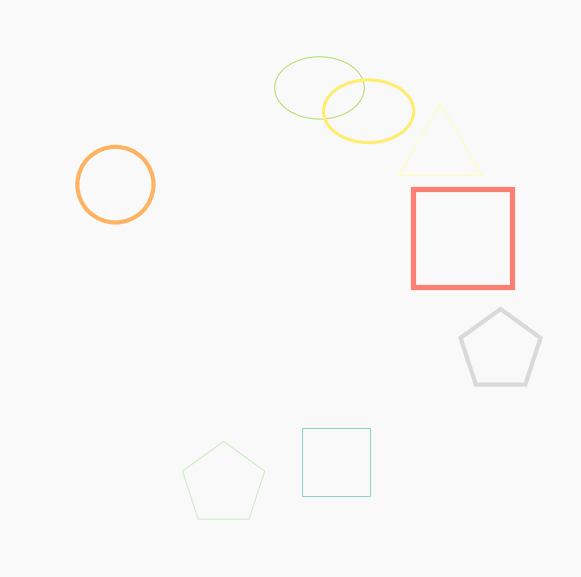[{"shape": "square", "thickness": 0.5, "radius": 0.29, "center": [0.578, 0.199]}, {"shape": "triangle", "thickness": 0.5, "radius": 0.42, "center": [0.758, 0.737]}, {"shape": "square", "thickness": 2.5, "radius": 0.43, "center": [0.795, 0.587]}, {"shape": "circle", "thickness": 2, "radius": 0.33, "center": [0.199, 0.679]}, {"shape": "oval", "thickness": 0.5, "radius": 0.39, "center": [0.55, 0.847]}, {"shape": "pentagon", "thickness": 2, "radius": 0.36, "center": [0.861, 0.392]}, {"shape": "pentagon", "thickness": 0.5, "radius": 0.37, "center": [0.385, 0.16]}, {"shape": "oval", "thickness": 1.5, "radius": 0.39, "center": [0.634, 0.806]}]